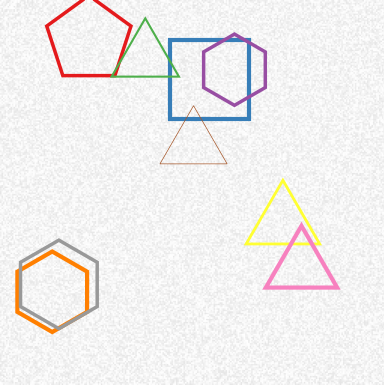[{"shape": "pentagon", "thickness": 2.5, "radius": 0.58, "center": [0.231, 0.897]}, {"shape": "square", "thickness": 3, "radius": 0.51, "center": [0.545, 0.793]}, {"shape": "triangle", "thickness": 1.5, "radius": 0.5, "center": [0.377, 0.851]}, {"shape": "hexagon", "thickness": 2.5, "radius": 0.46, "center": [0.609, 0.819]}, {"shape": "hexagon", "thickness": 3, "radius": 0.52, "center": [0.136, 0.242]}, {"shape": "triangle", "thickness": 2, "radius": 0.55, "center": [0.735, 0.421]}, {"shape": "triangle", "thickness": 0.5, "radius": 0.5, "center": [0.503, 0.625]}, {"shape": "triangle", "thickness": 3, "radius": 0.53, "center": [0.783, 0.307]}, {"shape": "hexagon", "thickness": 2.5, "radius": 0.57, "center": [0.153, 0.261]}]